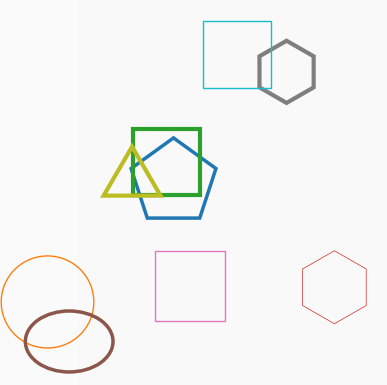[{"shape": "pentagon", "thickness": 2.5, "radius": 0.58, "center": [0.448, 0.527]}, {"shape": "circle", "thickness": 1, "radius": 0.6, "center": [0.123, 0.216]}, {"shape": "square", "thickness": 3, "radius": 0.43, "center": [0.429, 0.579]}, {"shape": "hexagon", "thickness": 0.5, "radius": 0.47, "center": [0.863, 0.254]}, {"shape": "oval", "thickness": 2.5, "radius": 0.57, "center": [0.179, 0.113]}, {"shape": "square", "thickness": 1, "radius": 0.46, "center": [0.49, 0.257]}, {"shape": "hexagon", "thickness": 3, "radius": 0.4, "center": [0.74, 0.813]}, {"shape": "triangle", "thickness": 3, "radius": 0.42, "center": [0.341, 0.534]}, {"shape": "square", "thickness": 1, "radius": 0.44, "center": [0.612, 0.859]}]